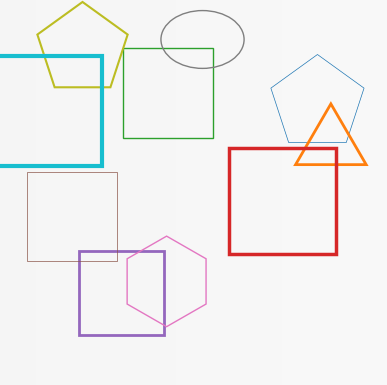[{"shape": "pentagon", "thickness": 0.5, "radius": 0.63, "center": [0.819, 0.732]}, {"shape": "triangle", "thickness": 2, "radius": 0.53, "center": [0.854, 0.625]}, {"shape": "square", "thickness": 1, "radius": 0.59, "center": [0.434, 0.757]}, {"shape": "square", "thickness": 2.5, "radius": 0.69, "center": [0.73, 0.477]}, {"shape": "square", "thickness": 2, "radius": 0.55, "center": [0.314, 0.238]}, {"shape": "square", "thickness": 0.5, "radius": 0.58, "center": [0.185, 0.437]}, {"shape": "hexagon", "thickness": 1, "radius": 0.59, "center": [0.43, 0.269]}, {"shape": "oval", "thickness": 1, "radius": 0.54, "center": [0.523, 0.897]}, {"shape": "pentagon", "thickness": 1.5, "radius": 0.61, "center": [0.213, 0.872]}, {"shape": "square", "thickness": 3, "radius": 0.71, "center": [0.12, 0.711]}]